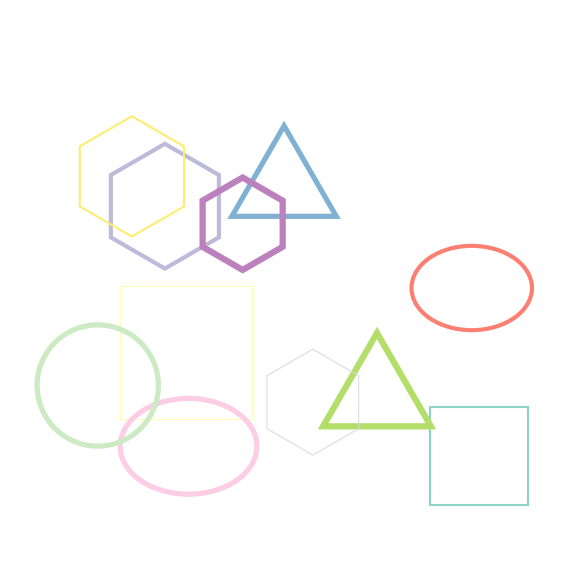[{"shape": "square", "thickness": 1, "radius": 0.43, "center": [0.83, 0.21]}, {"shape": "square", "thickness": 0.5, "radius": 0.57, "center": [0.322, 0.389]}, {"shape": "hexagon", "thickness": 2, "radius": 0.54, "center": [0.286, 0.642]}, {"shape": "oval", "thickness": 2, "radius": 0.52, "center": [0.817, 0.5]}, {"shape": "triangle", "thickness": 2.5, "radius": 0.52, "center": [0.492, 0.677]}, {"shape": "triangle", "thickness": 3, "radius": 0.54, "center": [0.653, 0.315]}, {"shape": "oval", "thickness": 2.5, "radius": 0.59, "center": [0.326, 0.226]}, {"shape": "hexagon", "thickness": 0.5, "radius": 0.46, "center": [0.542, 0.303]}, {"shape": "hexagon", "thickness": 3, "radius": 0.4, "center": [0.42, 0.612]}, {"shape": "circle", "thickness": 2.5, "radius": 0.53, "center": [0.169, 0.332]}, {"shape": "hexagon", "thickness": 1, "radius": 0.52, "center": [0.228, 0.694]}]